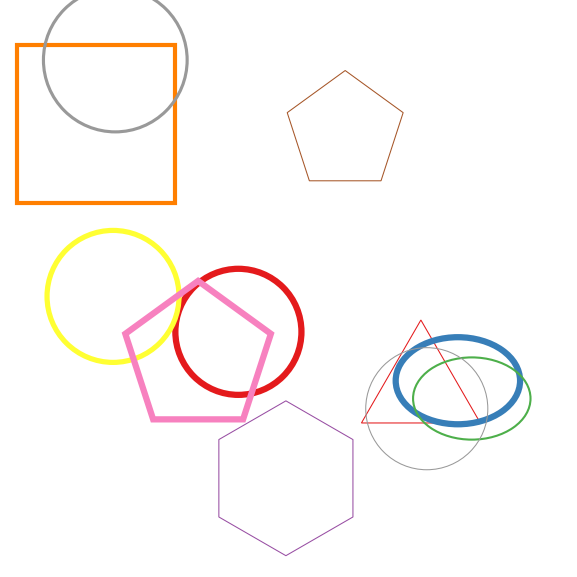[{"shape": "circle", "thickness": 3, "radius": 0.55, "center": [0.413, 0.425]}, {"shape": "triangle", "thickness": 0.5, "radius": 0.59, "center": [0.729, 0.326]}, {"shape": "oval", "thickness": 3, "radius": 0.54, "center": [0.793, 0.34]}, {"shape": "oval", "thickness": 1, "radius": 0.51, "center": [0.817, 0.309]}, {"shape": "hexagon", "thickness": 0.5, "radius": 0.67, "center": [0.495, 0.171]}, {"shape": "square", "thickness": 2, "radius": 0.69, "center": [0.166, 0.785]}, {"shape": "circle", "thickness": 2.5, "radius": 0.57, "center": [0.196, 0.486]}, {"shape": "pentagon", "thickness": 0.5, "radius": 0.53, "center": [0.598, 0.771]}, {"shape": "pentagon", "thickness": 3, "radius": 0.66, "center": [0.343, 0.38]}, {"shape": "circle", "thickness": 0.5, "radius": 0.53, "center": [0.739, 0.291]}, {"shape": "circle", "thickness": 1.5, "radius": 0.62, "center": [0.2, 0.895]}]